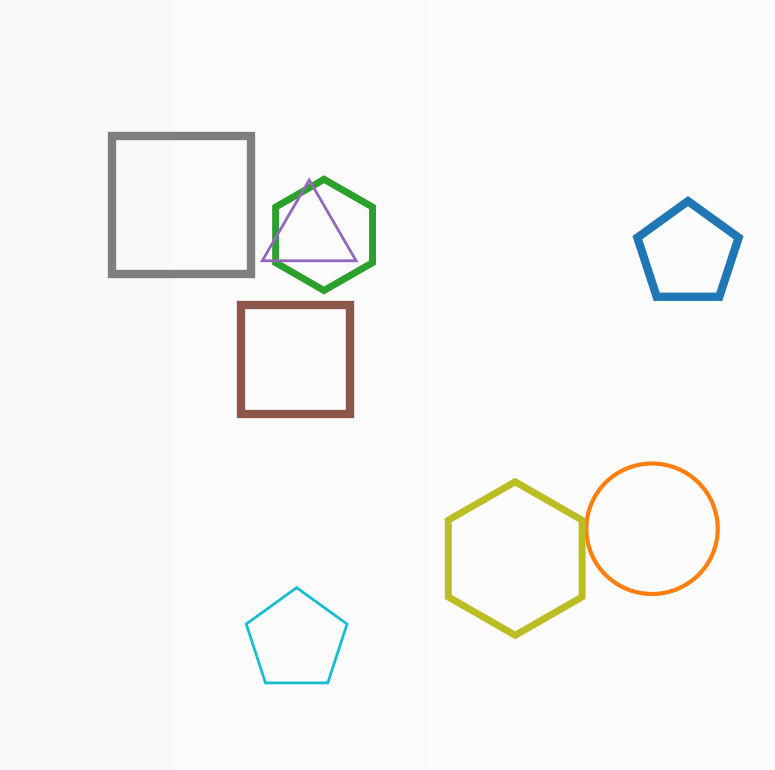[{"shape": "pentagon", "thickness": 3, "radius": 0.34, "center": [0.888, 0.67]}, {"shape": "circle", "thickness": 1.5, "radius": 0.42, "center": [0.841, 0.313]}, {"shape": "hexagon", "thickness": 2.5, "radius": 0.36, "center": [0.418, 0.695]}, {"shape": "triangle", "thickness": 1, "radius": 0.35, "center": [0.399, 0.696]}, {"shape": "square", "thickness": 3, "radius": 0.35, "center": [0.381, 0.533]}, {"shape": "square", "thickness": 3, "radius": 0.45, "center": [0.234, 0.734]}, {"shape": "hexagon", "thickness": 2.5, "radius": 0.5, "center": [0.665, 0.275]}, {"shape": "pentagon", "thickness": 1, "radius": 0.34, "center": [0.383, 0.168]}]